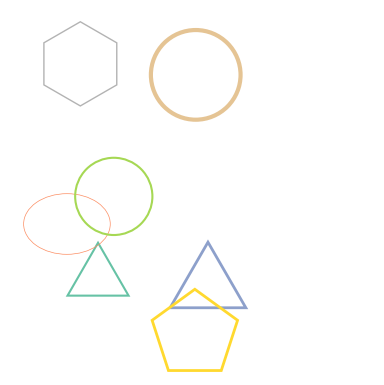[{"shape": "triangle", "thickness": 1.5, "radius": 0.46, "center": [0.255, 0.278]}, {"shape": "oval", "thickness": 0.5, "radius": 0.56, "center": [0.174, 0.418]}, {"shape": "triangle", "thickness": 2, "radius": 0.57, "center": [0.54, 0.257]}, {"shape": "circle", "thickness": 1.5, "radius": 0.5, "center": [0.296, 0.49]}, {"shape": "pentagon", "thickness": 2, "radius": 0.58, "center": [0.506, 0.132]}, {"shape": "circle", "thickness": 3, "radius": 0.58, "center": [0.508, 0.806]}, {"shape": "hexagon", "thickness": 1, "radius": 0.55, "center": [0.209, 0.834]}]